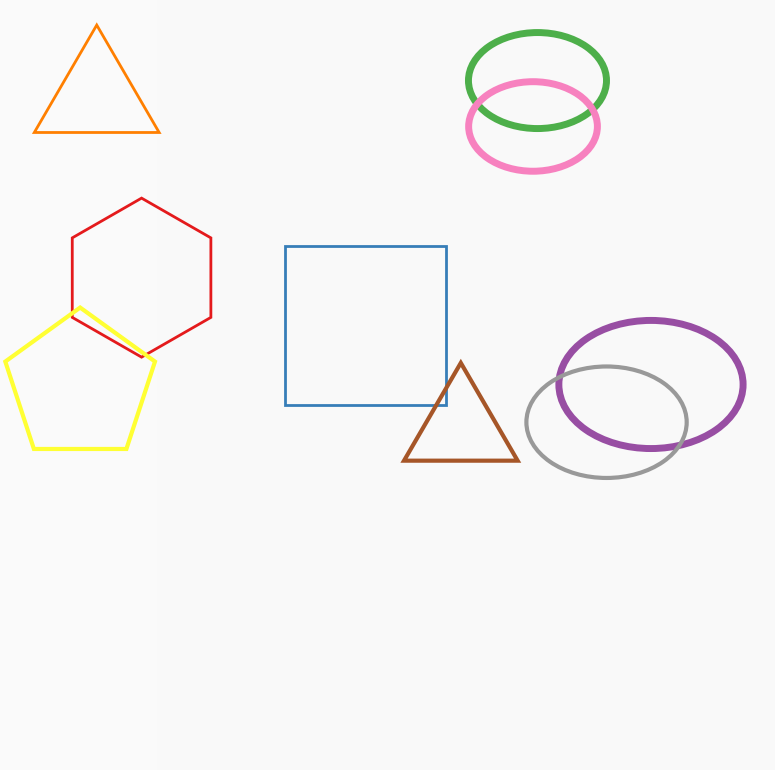[{"shape": "hexagon", "thickness": 1, "radius": 0.52, "center": [0.183, 0.639]}, {"shape": "square", "thickness": 1, "radius": 0.52, "center": [0.472, 0.577]}, {"shape": "oval", "thickness": 2.5, "radius": 0.45, "center": [0.694, 0.895]}, {"shape": "oval", "thickness": 2.5, "radius": 0.59, "center": [0.84, 0.501]}, {"shape": "triangle", "thickness": 1, "radius": 0.47, "center": [0.125, 0.874]}, {"shape": "pentagon", "thickness": 1.5, "radius": 0.51, "center": [0.103, 0.499]}, {"shape": "triangle", "thickness": 1.5, "radius": 0.42, "center": [0.595, 0.444]}, {"shape": "oval", "thickness": 2.5, "radius": 0.42, "center": [0.688, 0.836]}, {"shape": "oval", "thickness": 1.5, "radius": 0.52, "center": [0.783, 0.452]}]